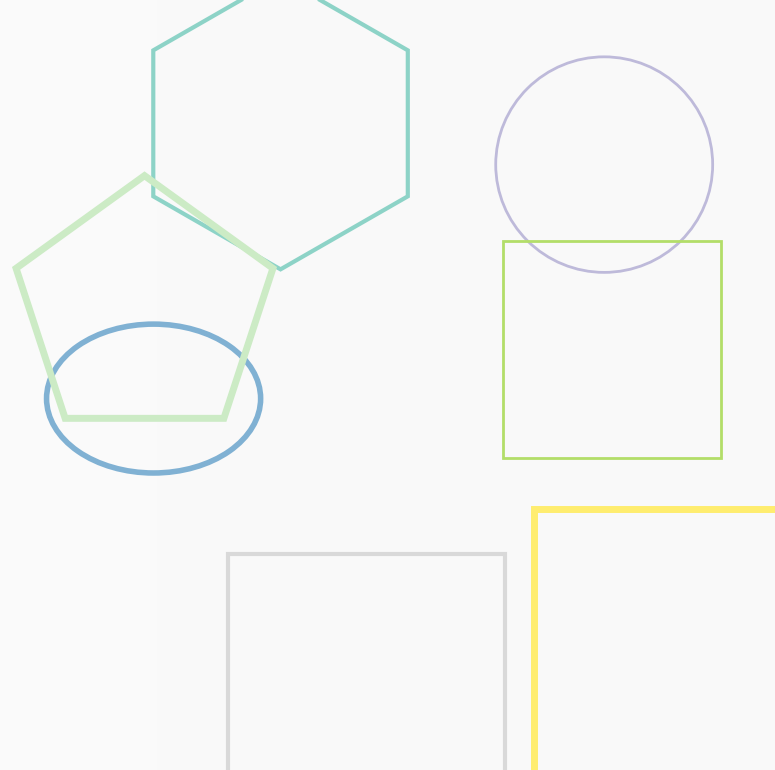[{"shape": "hexagon", "thickness": 1.5, "radius": 0.95, "center": [0.362, 0.84]}, {"shape": "circle", "thickness": 1, "radius": 0.7, "center": [0.78, 0.786]}, {"shape": "oval", "thickness": 2, "radius": 0.69, "center": [0.198, 0.482]}, {"shape": "square", "thickness": 1, "radius": 0.71, "center": [0.79, 0.546]}, {"shape": "square", "thickness": 1.5, "radius": 0.9, "center": [0.473, 0.102]}, {"shape": "pentagon", "thickness": 2.5, "radius": 0.87, "center": [0.186, 0.598]}, {"shape": "square", "thickness": 2.5, "radius": 0.89, "center": [0.867, 0.161]}]